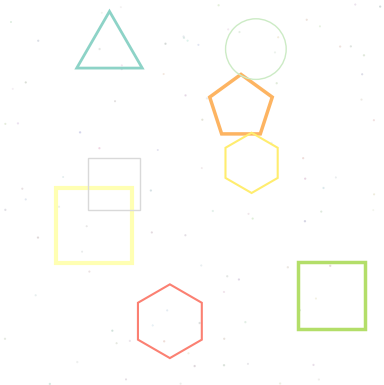[{"shape": "triangle", "thickness": 2, "radius": 0.49, "center": [0.284, 0.872]}, {"shape": "square", "thickness": 3, "radius": 0.49, "center": [0.244, 0.414]}, {"shape": "hexagon", "thickness": 1.5, "radius": 0.48, "center": [0.441, 0.166]}, {"shape": "pentagon", "thickness": 2.5, "radius": 0.43, "center": [0.626, 0.721]}, {"shape": "square", "thickness": 2.5, "radius": 0.43, "center": [0.861, 0.232]}, {"shape": "square", "thickness": 1, "radius": 0.34, "center": [0.297, 0.523]}, {"shape": "circle", "thickness": 1, "radius": 0.39, "center": [0.665, 0.872]}, {"shape": "hexagon", "thickness": 1.5, "radius": 0.39, "center": [0.653, 0.577]}]